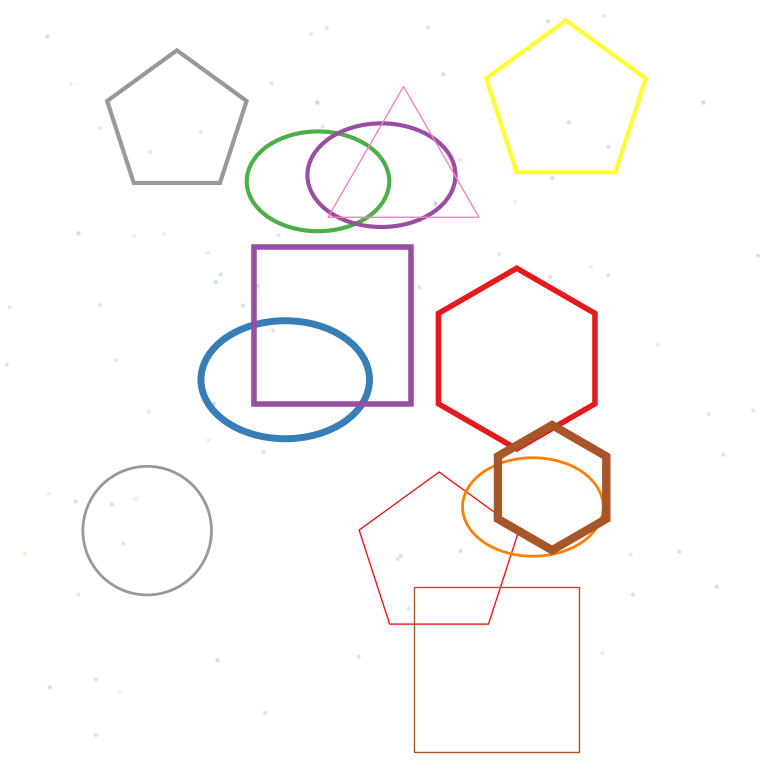[{"shape": "pentagon", "thickness": 0.5, "radius": 0.55, "center": [0.57, 0.278]}, {"shape": "hexagon", "thickness": 2, "radius": 0.59, "center": [0.671, 0.534]}, {"shape": "oval", "thickness": 2.5, "radius": 0.55, "center": [0.37, 0.507]}, {"shape": "oval", "thickness": 1.5, "radius": 0.46, "center": [0.413, 0.764]}, {"shape": "square", "thickness": 2, "radius": 0.51, "center": [0.432, 0.577]}, {"shape": "oval", "thickness": 1.5, "radius": 0.48, "center": [0.495, 0.773]}, {"shape": "oval", "thickness": 1, "radius": 0.46, "center": [0.692, 0.342]}, {"shape": "pentagon", "thickness": 1.5, "radius": 0.55, "center": [0.735, 0.864]}, {"shape": "hexagon", "thickness": 3, "radius": 0.41, "center": [0.717, 0.367]}, {"shape": "square", "thickness": 0.5, "radius": 0.53, "center": [0.645, 0.131]}, {"shape": "triangle", "thickness": 0.5, "radius": 0.57, "center": [0.524, 0.774]}, {"shape": "circle", "thickness": 1, "radius": 0.42, "center": [0.191, 0.311]}, {"shape": "pentagon", "thickness": 1.5, "radius": 0.48, "center": [0.23, 0.839]}]